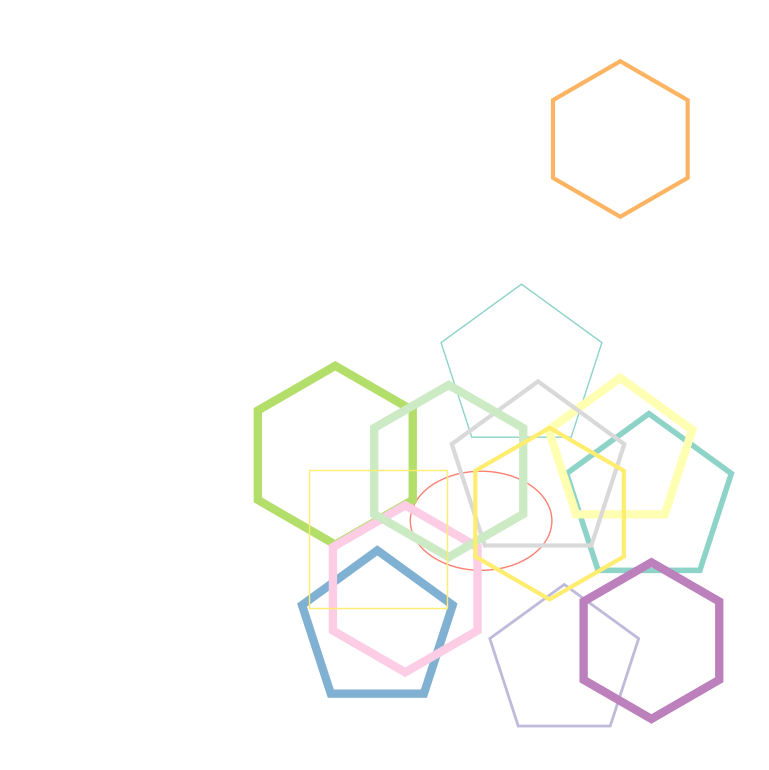[{"shape": "pentagon", "thickness": 2, "radius": 0.56, "center": [0.843, 0.35]}, {"shape": "pentagon", "thickness": 0.5, "radius": 0.55, "center": [0.677, 0.521]}, {"shape": "pentagon", "thickness": 3, "radius": 0.49, "center": [0.806, 0.411]}, {"shape": "pentagon", "thickness": 1, "radius": 0.51, "center": [0.733, 0.139]}, {"shape": "oval", "thickness": 0.5, "radius": 0.46, "center": [0.625, 0.324]}, {"shape": "pentagon", "thickness": 3, "radius": 0.51, "center": [0.49, 0.182]}, {"shape": "hexagon", "thickness": 1.5, "radius": 0.5, "center": [0.806, 0.819]}, {"shape": "hexagon", "thickness": 3, "radius": 0.58, "center": [0.435, 0.409]}, {"shape": "hexagon", "thickness": 3, "radius": 0.54, "center": [0.526, 0.235]}, {"shape": "pentagon", "thickness": 1.5, "radius": 0.59, "center": [0.699, 0.387]}, {"shape": "hexagon", "thickness": 3, "radius": 0.51, "center": [0.846, 0.168]}, {"shape": "hexagon", "thickness": 3, "radius": 0.56, "center": [0.583, 0.388]}, {"shape": "hexagon", "thickness": 1.5, "radius": 0.56, "center": [0.714, 0.333]}, {"shape": "square", "thickness": 0.5, "radius": 0.45, "center": [0.491, 0.3]}]